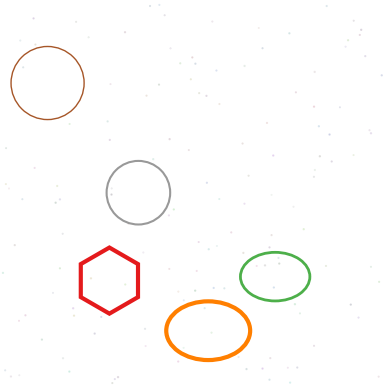[{"shape": "hexagon", "thickness": 3, "radius": 0.43, "center": [0.284, 0.271]}, {"shape": "oval", "thickness": 2, "radius": 0.45, "center": [0.715, 0.281]}, {"shape": "oval", "thickness": 3, "radius": 0.54, "center": [0.541, 0.141]}, {"shape": "circle", "thickness": 1, "radius": 0.47, "center": [0.124, 0.784]}, {"shape": "circle", "thickness": 1.5, "radius": 0.41, "center": [0.359, 0.499]}]